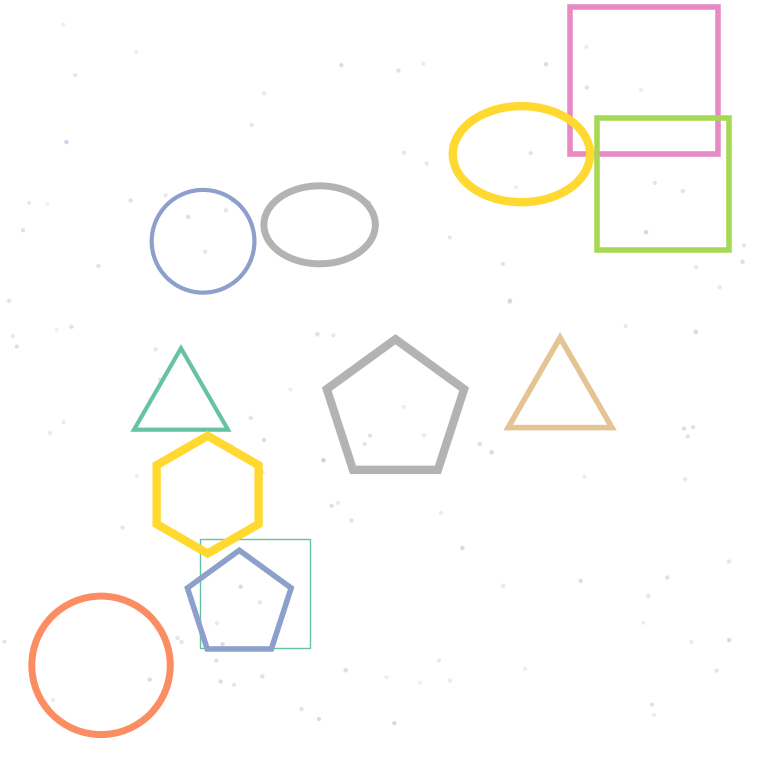[{"shape": "square", "thickness": 0.5, "radius": 0.36, "center": [0.331, 0.229]}, {"shape": "triangle", "thickness": 1.5, "radius": 0.35, "center": [0.235, 0.477]}, {"shape": "circle", "thickness": 2.5, "radius": 0.45, "center": [0.131, 0.136]}, {"shape": "pentagon", "thickness": 2, "radius": 0.35, "center": [0.311, 0.214]}, {"shape": "circle", "thickness": 1.5, "radius": 0.33, "center": [0.264, 0.687]}, {"shape": "square", "thickness": 2, "radius": 0.48, "center": [0.836, 0.895]}, {"shape": "square", "thickness": 2, "radius": 0.43, "center": [0.861, 0.761]}, {"shape": "hexagon", "thickness": 3, "radius": 0.38, "center": [0.27, 0.358]}, {"shape": "oval", "thickness": 3, "radius": 0.45, "center": [0.677, 0.8]}, {"shape": "triangle", "thickness": 2, "radius": 0.39, "center": [0.727, 0.484]}, {"shape": "oval", "thickness": 2.5, "radius": 0.36, "center": [0.415, 0.708]}, {"shape": "pentagon", "thickness": 3, "radius": 0.47, "center": [0.514, 0.466]}]